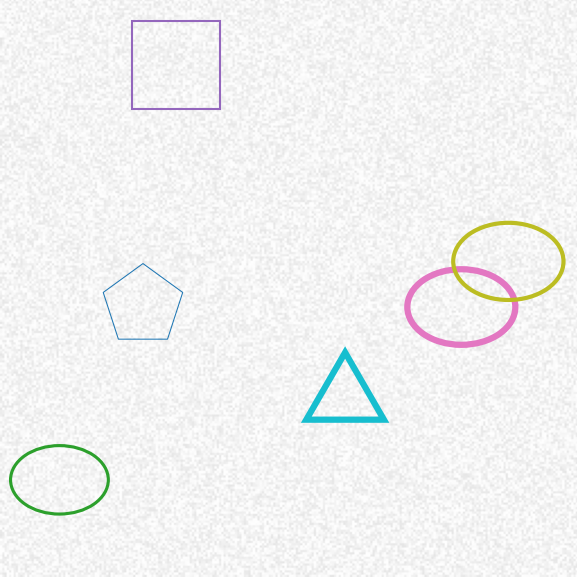[{"shape": "pentagon", "thickness": 0.5, "radius": 0.36, "center": [0.248, 0.47]}, {"shape": "oval", "thickness": 1.5, "radius": 0.42, "center": [0.103, 0.168]}, {"shape": "square", "thickness": 1, "radius": 0.38, "center": [0.304, 0.886]}, {"shape": "oval", "thickness": 3, "radius": 0.47, "center": [0.799, 0.467]}, {"shape": "oval", "thickness": 2, "radius": 0.48, "center": [0.88, 0.547]}, {"shape": "triangle", "thickness": 3, "radius": 0.39, "center": [0.598, 0.311]}]